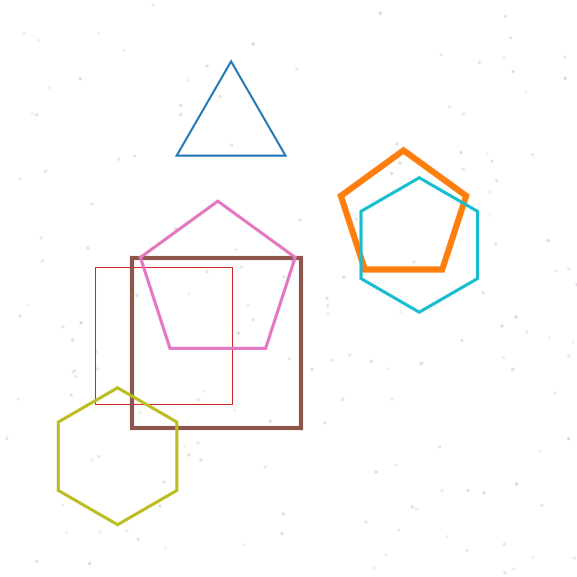[{"shape": "triangle", "thickness": 1, "radius": 0.54, "center": [0.4, 0.784]}, {"shape": "pentagon", "thickness": 3, "radius": 0.57, "center": [0.699, 0.625]}, {"shape": "square", "thickness": 0.5, "radius": 0.59, "center": [0.283, 0.419]}, {"shape": "square", "thickness": 2, "radius": 0.73, "center": [0.375, 0.406]}, {"shape": "pentagon", "thickness": 1.5, "radius": 0.7, "center": [0.377, 0.51]}, {"shape": "hexagon", "thickness": 1.5, "radius": 0.59, "center": [0.204, 0.209]}, {"shape": "hexagon", "thickness": 1.5, "radius": 0.58, "center": [0.726, 0.575]}]